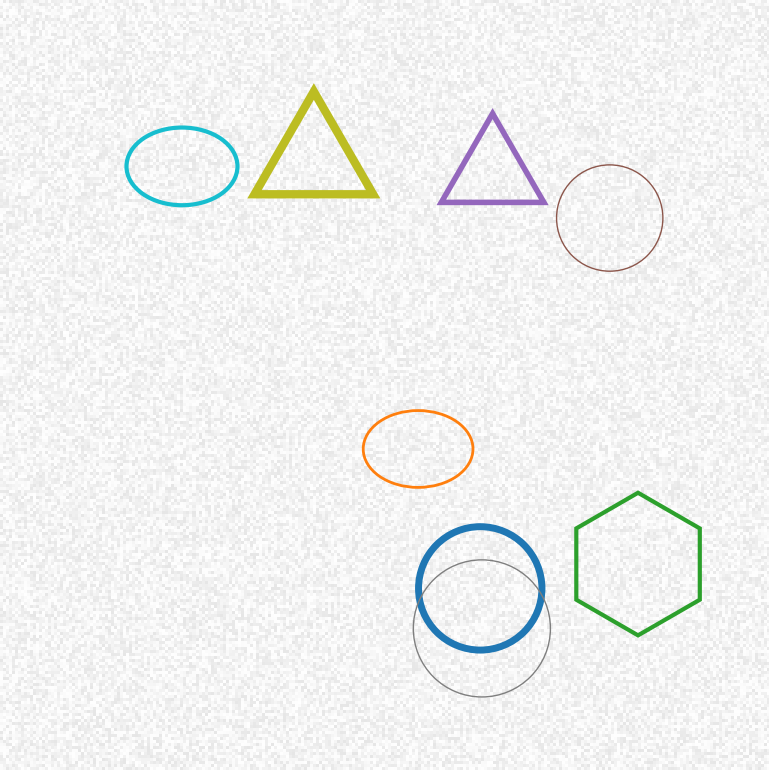[{"shape": "circle", "thickness": 2.5, "radius": 0.4, "center": [0.624, 0.236]}, {"shape": "oval", "thickness": 1, "radius": 0.36, "center": [0.543, 0.417]}, {"shape": "hexagon", "thickness": 1.5, "radius": 0.46, "center": [0.829, 0.267]}, {"shape": "triangle", "thickness": 2, "radius": 0.38, "center": [0.64, 0.776]}, {"shape": "circle", "thickness": 0.5, "radius": 0.35, "center": [0.792, 0.717]}, {"shape": "circle", "thickness": 0.5, "radius": 0.45, "center": [0.626, 0.184]}, {"shape": "triangle", "thickness": 3, "radius": 0.44, "center": [0.408, 0.792]}, {"shape": "oval", "thickness": 1.5, "radius": 0.36, "center": [0.236, 0.784]}]